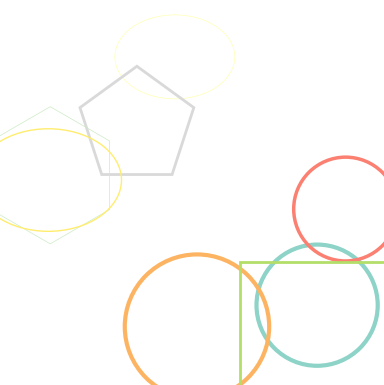[{"shape": "circle", "thickness": 3, "radius": 0.79, "center": [0.824, 0.207]}, {"shape": "oval", "thickness": 0.5, "radius": 0.78, "center": [0.454, 0.852]}, {"shape": "circle", "thickness": 2.5, "radius": 0.67, "center": [0.898, 0.457]}, {"shape": "circle", "thickness": 3, "radius": 0.94, "center": [0.512, 0.152]}, {"shape": "square", "thickness": 2, "radius": 0.95, "center": [0.812, 0.129]}, {"shape": "pentagon", "thickness": 2, "radius": 0.78, "center": [0.356, 0.672]}, {"shape": "hexagon", "thickness": 0.5, "radius": 0.89, "center": [0.13, 0.545]}, {"shape": "oval", "thickness": 1, "radius": 0.95, "center": [0.125, 0.532]}]